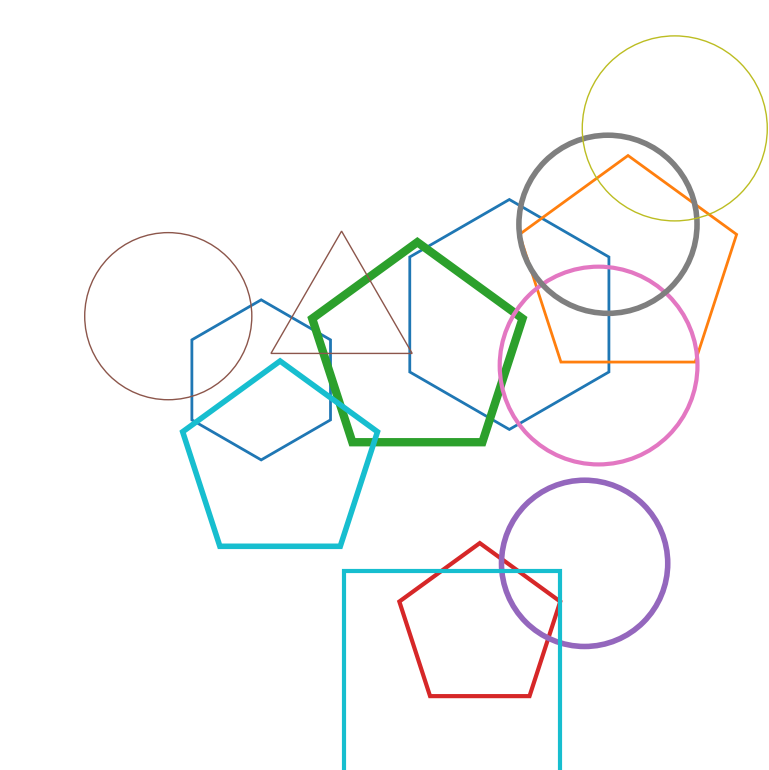[{"shape": "hexagon", "thickness": 1, "radius": 0.75, "center": [0.661, 0.592]}, {"shape": "hexagon", "thickness": 1, "radius": 0.52, "center": [0.339, 0.507]}, {"shape": "pentagon", "thickness": 1, "radius": 0.74, "center": [0.816, 0.65]}, {"shape": "pentagon", "thickness": 3, "radius": 0.72, "center": [0.542, 0.542]}, {"shape": "pentagon", "thickness": 1.5, "radius": 0.55, "center": [0.623, 0.185]}, {"shape": "circle", "thickness": 2, "radius": 0.54, "center": [0.759, 0.268]}, {"shape": "circle", "thickness": 0.5, "radius": 0.54, "center": [0.219, 0.589]}, {"shape": "triangle", "thickness": 0.5, "radius": 0.53, "center": [0.444, 0.594]}, {"shape": "circle", "thickness": 1.5, "radius": 0.64, "center": [0.777, 0.525]}, {"shape": "circle", "thickness": 2, "radius": 0.58, "center": [0.79, 0.709]}, {"shape": "circle", "thickness": 0.5, "radius": 0.6, "center": [0.876, 0.833]}, {"shape": "pentagon", "thickness": 2, "radius": 0.67, "center": [0.364, 0.398]}, {"shape": "square", "thickness": 1.5, "radius": 0.7, "center": [0.587, 0.119]}]